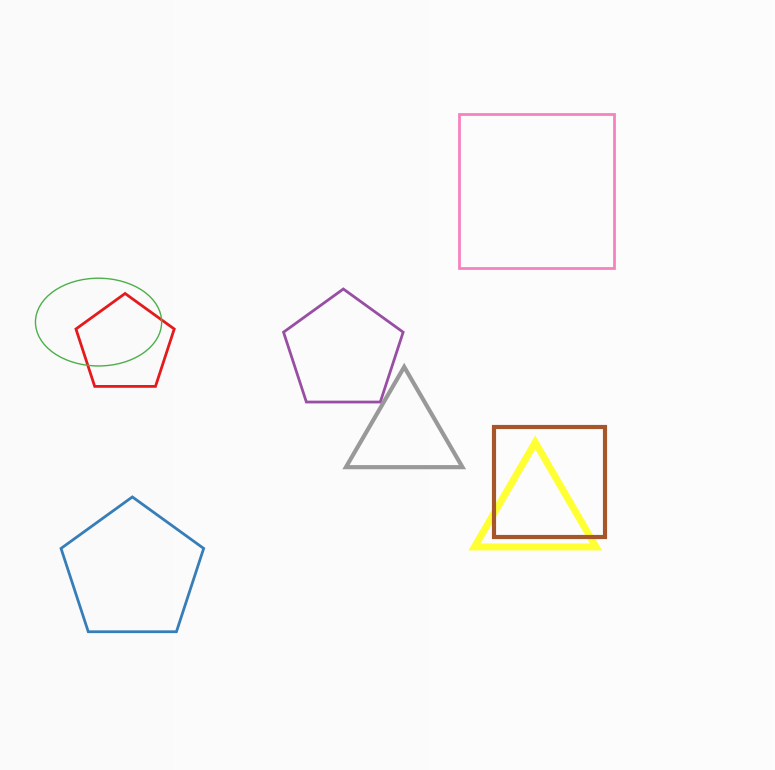[{"shape": "pentagon", "thickness": 1, "radius": 0.33, "center": [0.161, 0.552]}, {"shape": "pentagon", "thickness": 1, "radius": 0.48, "center": [0.171, 0.258]}, {"shape": "oval", "thickness": 0.5, "radius": 0.41, "center": [0.127, 0.582]}, {"shape": "pentagon", "thickness": 1, "radius": 0.41, "center": [0.443, 0.544]}, {"shape": "triangle", "thickness": 2.5, "radius": 0.45, "center": [0.691, 0.335]}, {"shape": "square", "thickness": 1.5, "radius": 0.36, "center": [0.709, 0.374]}, {"shape": "square", "thickness": 1, "radius": 0.5, "center": [0.693, 0.752]}, {"shape": "triangle", "thickness": 1.5, "radius": 0.43, "center": [0.522, 0.437]}]